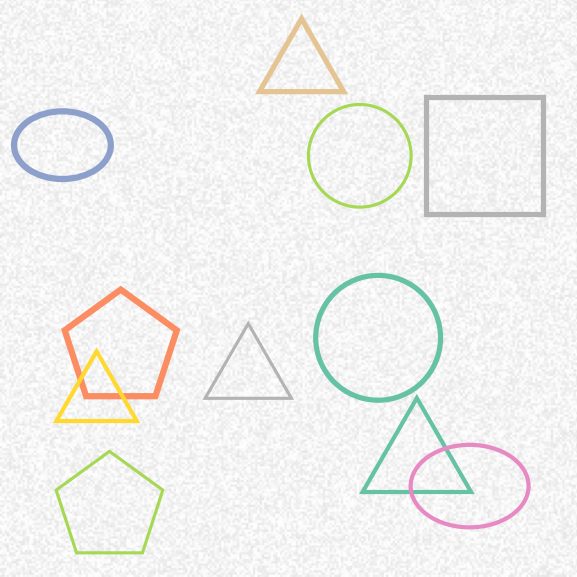[{"shape": "circle", "thickness": 2.5, "radius": 0.54, "center": [0.655, 0.414]}, {"shape": "triangle", "thickness": 2, "radius": 0.54, "center": [0.722, 0.201]}, {"shape": "pentagon", "thickness": 3, "radius": 0.51, "center": [0.209, 0.396]}, {"shape": "oval", "thickness": 3, "radius": 0.42, "center": [0.108, 0.748]}, {"shape": "oval", "thickness": 2, "radius": 0.51, "center": [0.813, 0.157]}, {"shape": "circle", "thickness": 1.5, "radius": 0.44, "center": [0.623, 0.729]}, {"shape": "pentagon", "thickness": 1.5, "radius": 0.49, "center": [0.19, 0.12]}, {"shape": "triangle", "thickness": 2, "radius": 0.4, "center": [0.167, 0.31]}, {"shape": "triangle", "thickness": 2.5, "radius": 0.42, "center": [0.522, 0.883]}, {"shape": "square", "thickness": 2.5, "radius": 0.51, "center": [0.839, 0.73]}, {"shape": "triangle", "thickness": 1.5, "radius": 0.43, "center": [0.43, 0.353]}]